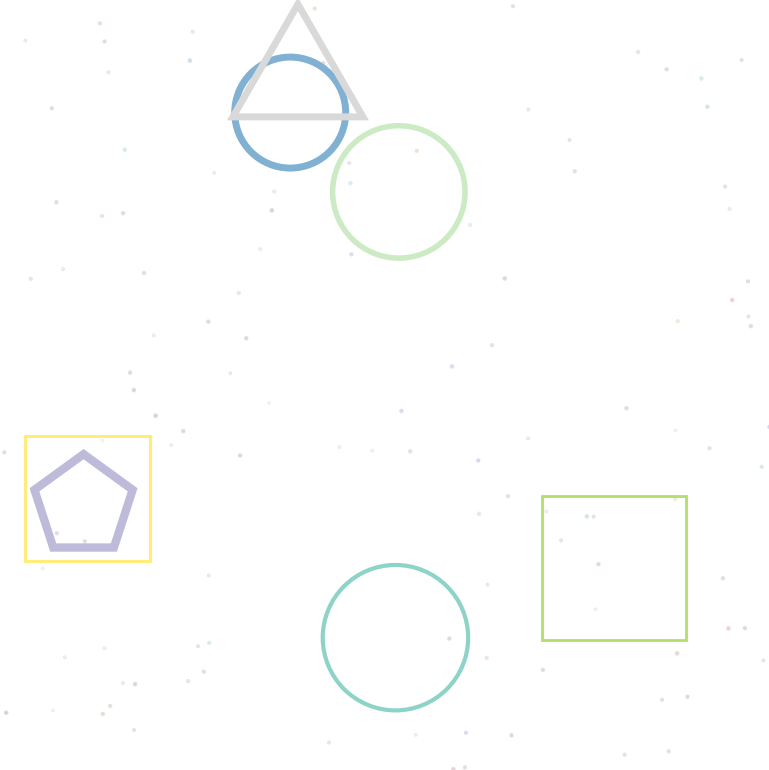[{"shape": "circle", "thickness": 1.5, "radius": 0.47, "center": [0.514, 0.172]}, {"shape": "pentagon", "thickness": 3, "radius": 0.34, "center": [0.109, 0.343]}, {"shape": "circle", "thickness": 2.5, "radius": 0.36, "center": [0.377, 0.854]}, {"shape": "square", "thickness": 1, "radius": 0.47, "center": [0.798, 0.262]}, {"shape": "triangle", "thickness": 2.5, "radius": 0.49, "center": [0.387, 0.897]}, {"shape": "circle", "thickness": 2, "radius": 0.43, "center": [0.518, 0.751]}, {"shape": "square", "thickness": 1, "radius": 0.4, "center": [0.114, 0.353]}]